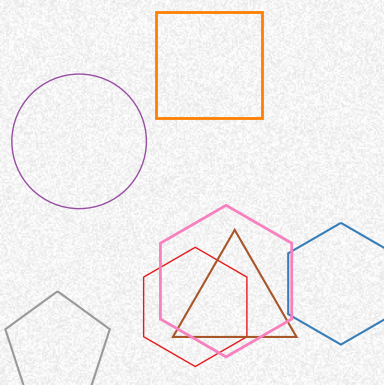[{"shape": "hexagon", "thickness": 1, "radius": 0.77, "center": [0.507, 0.203]}, {"shape": "hexagon", "thickness": 1.5, "radius": 0.79, "center": [0.885, 0.263]}, {"shape": "circle", "thickness": 1, "radius": 0.87, "center": [0.206, 0.633]}, {"shape": "square", "thickness": 2, "radius": 0.69, "center": [0.544, 0.83]}, {"shape": "triangle", "thickness": 1.5, "radius": 0.93, "center": [0.61, 0.218]}, {"shape": "hexagon", "thickness": 2, "radius": 0.98, "center": [0.587, 0.27]}, {"shape": "pentagon", "thickness": 1.5, "radius": 0.71, "center": [0.15, 0.101]}]